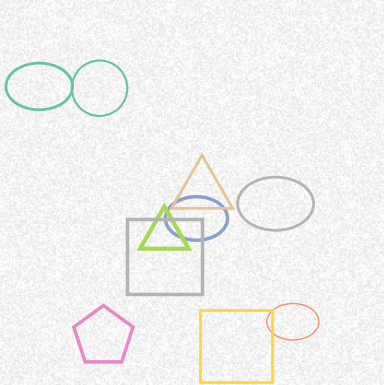[{"shape": "oval", "thickness": 2, "radius": 0.43, "center": [0.102, 0.775]}, {"shape": "circle", "thickness": 1.5, "radius": 0.36, "center": [0.259, 0.771]}, {"shape": "oval", "thickness": 1, "radius": 0.34, "center": [0.761, 0.164]}, {"shape": "oval", "thickness": 2.5, "radius": 0.4, "center": [0.51, 0.433]}, {"shape": "pentagon", "thickness": 2.5, "radius": 0.4, "center": [0.269, 0.125]}, {"shape": "triangle", "thickness": 3, "radius": 0.36, "center": [0.427, 0.39]}, {"shape": "square", "thickness": 2, "radius": 0.47, "center": [0.613, 0.101]}, {"shape": "triangle", "thickness": 2, "radius": 0.46, "center": [0.525, 0.505]}, {"shape": "square", "thickness": 2.5, "radius": 0.49, "center": [0.427, 0.335]}, {"shape": "oval", "thickness": 2, "radius": 0.49, "center": [0.716, 0.471]}]